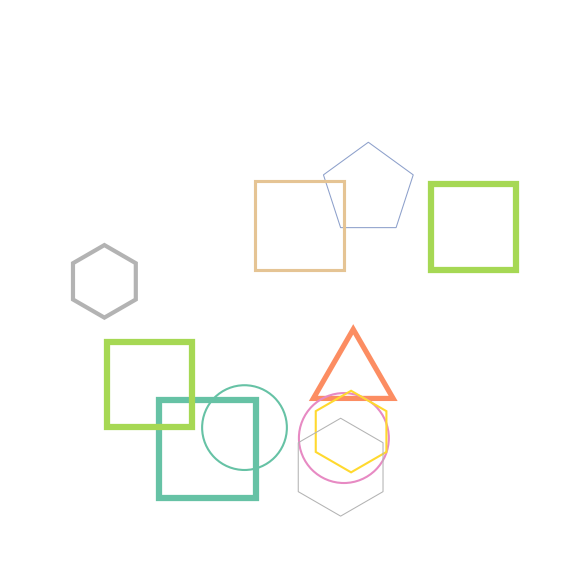[{"shape": "circle", "thickness": 1, "radius": 0.37, "center": [0.423, 0.259]}, {"shape": "square", "thickness": 3, "radius": 0.42, "center": [0.359, 0.221]}, {"shape": "triangle", "thickness": 2.5, "radius": 0.4, "center": [0.612, 0.349]}, {"shape": "pentagon", "thickness": 0.5, "radius": 0.41, "center": [0.638, 0.671]}, {"shape": "circle", "thickness": 1, "radius": 0.39, "center": [0.595, 0.241]}, {"shape": "square", "thickness": 3, "radius": 0.37, "center": [0.82, 0.606]}, {"shape": "square", "thickness": 3, "radius": 0.37, "center": [0.259, 0.334]}, {"shape": "hexagon", "thickness": 1, "radius": 0.35, "center": [0.608, 0.252]}, {"shape": "square", "thickness": 1.5, "radius": 0.38, "center": [0.519, 0.609]}, {"shape": "hexagon", "thickness": 0.5, "radius": 0.42, "center": [0.59, 0.19]}, {"shape": "hexagon", "thickness": 2, "radius": 0.31, "center": [0.181, 0.512]}]